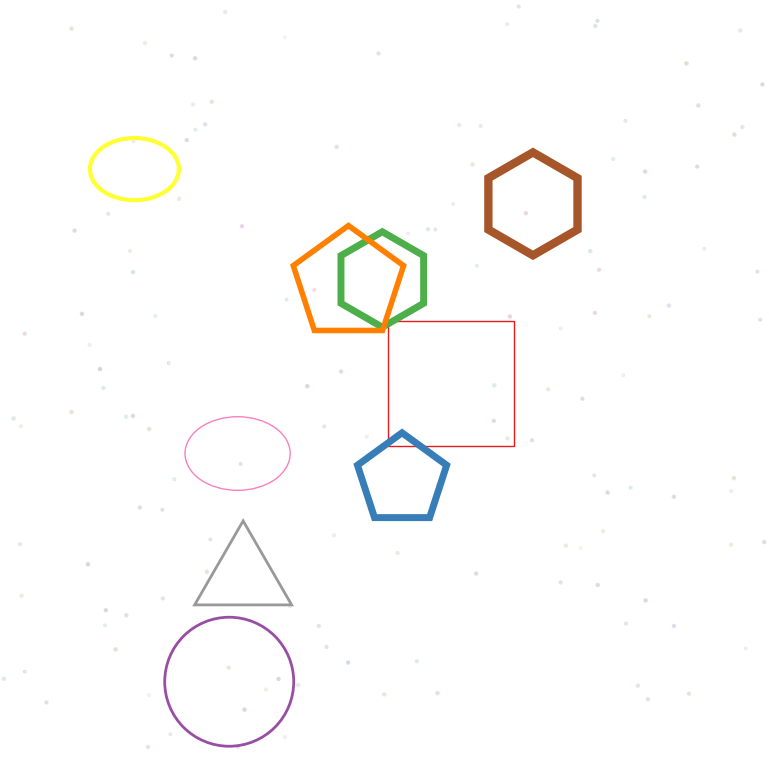[{"shape": "square", "thickness": 0.5, "radius": 0.41, "center": [0.586, 0.502]}, {"shape": "pentagon", "thickness": 2.5, "radius": 0.3, "center": [0.522, 0.377]}, {"shape": "hexagon", "thickness": 2.5, "radius": 0.31, "center": [0.497, 0.637]}, {"shape": "circle", "thickness": 1, "radius": 0.42, "center": [0.298, 0.115]}, {"shape": "pentagon", "thickness": 2, "radius": 0.38, "center": [0.453, 0.632]}, {"shape": "oval", "thickness": 1.5, "radius": 0.29, "center": [0.175, 0.78]}, {"shape": "hexagon", "thickness": 3, "radius": 0.33, "center": [0.692, 0.735]}, {"shape": "oval", "thickness": 0.5, "radius": 0.34, "center": [0.309, 0.411]}, {"shape": "triangle", "thickness": 1, "radius": 0.36, "center": [0.316, 0.251]}]